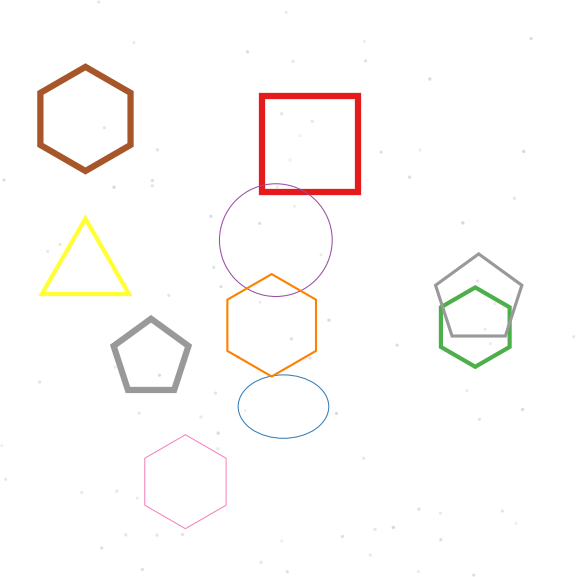[{"shape": "square", "thickness": 3, "radius": 0.42, "center": [0.536, 0.75]}, {"shape": "oval", "thickness": 0.5, "radius": 0.39, "center": [0.491, 0.295]}, {"shape": "hexagon", "thickness": 2, "radius": 0.34, "center": [0.823, 0.433]}, {"shape": "circle", "thickness": 0.5, "radius": 0.49, "center": [0.478, 0.583]}, {"shape": "hexagon", "thickness": 1, "radius": 0.44, "center": [0.47, 0.436]}, {"shape": "triangle", "thickness": 2, "radius": 0.44, "center": [0.148, 0.534]}, {"shape": "hexagon", "thickness": 3, "radius": 0.45, "center": [0.148, 0.793]}, {"shape": "hexagon", "thickness": 0.5, "radius": 0.41, "center": [0.321, 0.165]}, {"shape": "pentagon", "thickness": 3, "radius": 0.34, "center": [0.262, 0.379]}, {"shape": "pentagon", "thickness": 1.5, "radius": 0.39, "center": [0.829, 0.481]}]